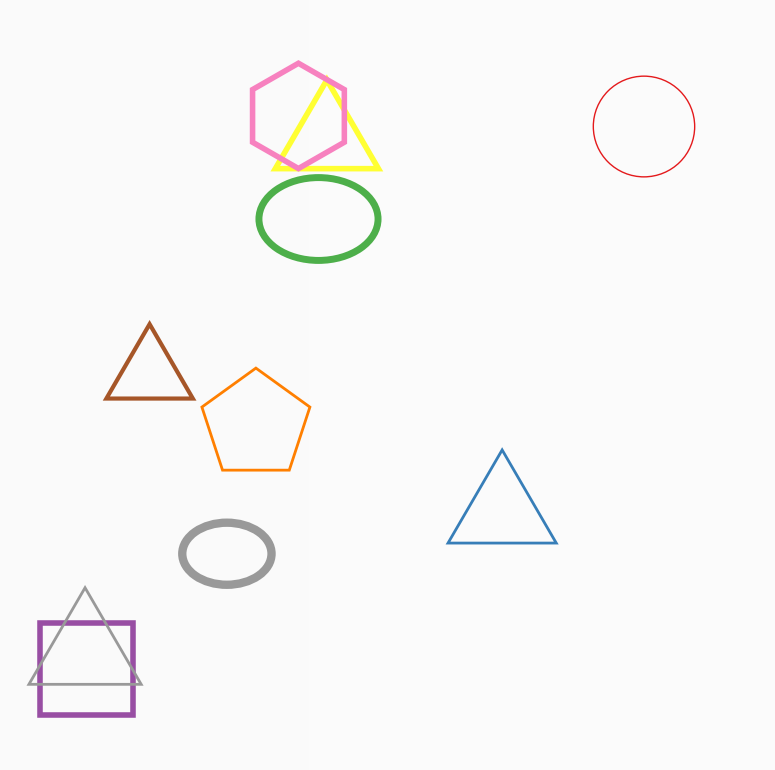[{"shape": "circle", "thickness": 0.5, "radius": 0.33, "center": [0.831, 0.836]}, {"shape": "triangle", "thickness": 1, "radius": 0.4, "center": [0.648, 0.335]}, {"shape": "oval", "thickness": 2.5, "radius": 0.38, "center": [0.411, 0.716]}, {"shape": "square", "thickness": 2, "radius": 0.3, "center": [0.112, 0.131]}, {"shape": "pentagon", "thickness": 1, "radius": 0.37, "center": [0.33, 0.449]}, {"shape": "triangle", "thickness": 2, "radius": 0.38, "center": [0.422, 0.819]}, {"shape": "triangle", "thickness": 1.5, "radius": 0.32, "center": [0.193, 0.515]}, {"shape": "hexagon", "thickness": 2, "radius": 0.34, "center": [0.385, 0.849]}, {"shape": "triangle", "thickness": 1, "radius": 0.42, "center": [0.11, 0.153]}, {"shape": "oval", "thickness": 3, "radius": 0.29, "center": [0.293, 0.281]}]